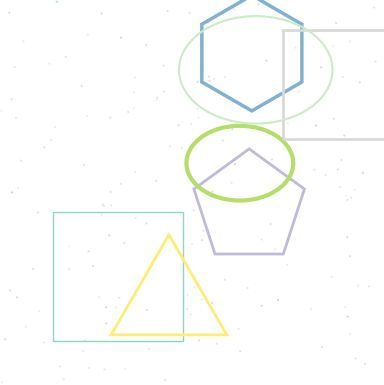[{"shape": "square", "thickness": 1, "radius": 0.84, "center": [0.307, 0.282]}, {"shape": "pentagon", "thickness": 2, "radius": 0.75, "center": [0.647, 0.462]}, {"shape": "hexagon", "thickness": 2.5, "radius": 0.75, "center": [0.654, 0.862]}, {"shape": "oval", "thickness": 3, "radius": 0.69, "center": [0.623, 0.576]}, {"shape": "square", "thickness": 2, "radius": 0.71, "center": [0.878, 0.781]}, {"shape": "oval", "thickness": 1.5, "radius": 1.0, "center": [0.664, 0.819]}, {"shape": "triangle", "thickness": 2, "radius": 0.87, "center": [0.439, 0.217]}]